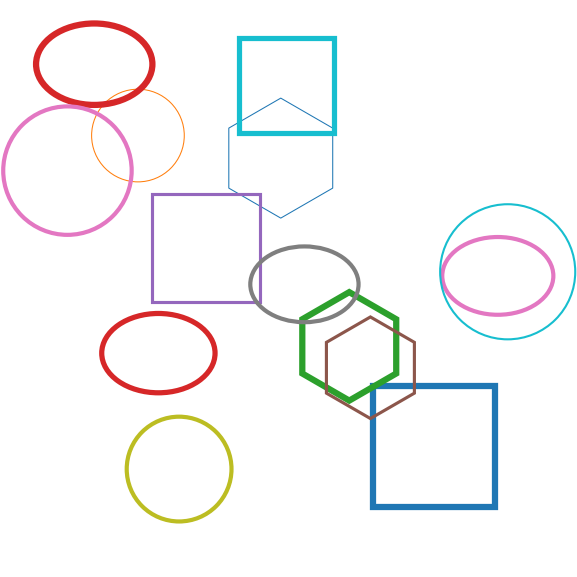[{"shape": "square", "thickness": 3, "radius": 0.52, "center": [0.751, 0.226]}, {"shape": "hexagon", "thickness": 0.5, "radius": 0.52, "center": [0.486, 0.725]}, {"shape": "circle", "thickness": 0.5, "radius": 0.4, "center": [0.239, 0.764]}, {"shape": "hexagon", "thickness": 3, "radius": 0.47, "center": [0.605, 0.399]}, {"shape": "oval", "thickness": 3, "radius": 0.5, "center": [0.163, 0.888]}, {"shape": "oval", "thickness": 2.5, "radius": 0.49, "center": [0.274, 0.388]}, {"shape": "square", "thickness": 1.5, "radius": 0.47, "center": [0.357, 0.57]}, {"shape": "hexagon", "thickness": 1.5, "radius": 0.44, "center": [0.641, 0.362]}, {"shape": "oval", "thickness": 2, "radius": 0.48, "center": [0.862, 0.521]}, {"shape": "circle", "thickness": 2, "radius": 0.56, "center": [0.117, 0.704]}, {"shape": "oval", "thickness": 2, "radius": 0.47, "center": [0.527, 0.507]}, {"shape": "circle", "thickness": 2, "radius": 0.45, "center": [0.31, 0.187]}, {"shape": "square", "thickness": 2.5, "radius": 0.41, "center": [0.496, 0.852]}, {"shape": "circle", "thickness": 1, "radius": 0.58, "center": [0.879, 0.529]}]